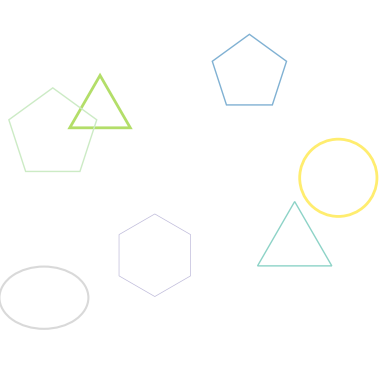[{"shape": "triangle", "thickness": 1, "radius": 0.56, "center": [0.765, 0.365]}, {"shape": "hexagon", "thickness": 0.5, "radius": 0.54, "center": [0.402, 0.337]}, {"shape": "pentagon", "thickness": 1, "radius": 0.51, "center": [0.648, 0.809]}, {"shape": "triangle", "thickness": 2, "radius": 0.45, "center": [0.26, 0.713]}, {"shape": "oval", "thickness": 1.5, "radius": 0.58, "center": [0.114, 0.227]}, {"shape": "pentagon", "thickness": 1, "radius": 0.6, "center": [0.137, 0.652]}, {"shape": "circle", "thickness": 2, "radius": 0.5, "center": [0.879, 0.538]}]